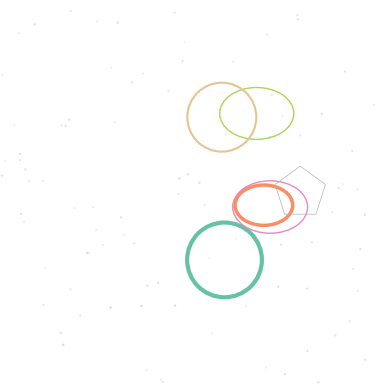[{"shape": "circle", "thickness": 3, "radius": 0.49, "center": [0.583, 0.325]}, {"shape": "oval", "thickness": 2.5, "radius": 0.37, "center": [0.685, 0.467]}, {"shape": "oval", "thickness": 1, "radius": 0.49, "center": [0.702, 0.462]}, {"shape": "oval", "thickness": 1, "radius": 0.48, "center": [0.667, 0.705]}, {"shape": "circle", "thickness": 1.5, "radius": 0.45, "center": [0.576, 0.696]}, {"shape": "pentagon", "thickness": 0.5, "radius": 0.34, "center": [0.78, 0.499]}]